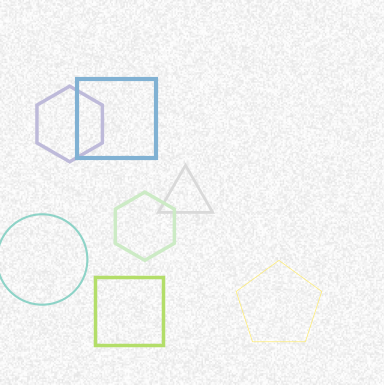[{"shape": "circle", "thickness": 1.5, "radius": 0.59, "center": [0.11, 0.326]}, {"shape": "hexagon", "thickness": 2.5, "radius": 0.49, "center": [0.181, 0.678]}, {"shape": "square", "thickness": 3, "radius": 0.51, "center": [0.303, 0.692]}, {"shape": "square", "thickness": 2.5, "radius": 0.44, "center": [0.335, 0.192]}, {"shape": "triangle", "thickness": 2, "radius": 0.41, "center": [0.482, 0.489]}, {"shape": "hexagon", "thickness": 2.5, "radius": 0.44, "center": [0.376, 0.412]}, {"shape": "pentagon", "thickness": 0.5, "radius": 0.58, "center": [0.725, 0.207]}]